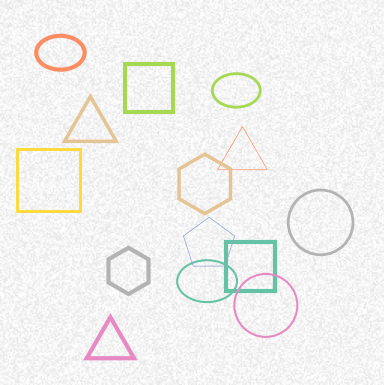[{"shape": "oval", "thickness": 1.5, "radius": 0.39, "center": [0.538, 0.27]}, {"shape": "square", "thickness": 3, "radius": 0.32, "center": [0.65, 0.307]}, {"shape": "oval", "thickness": 3, "radius": 0.31, "center": [0.157, 0.863]}, {"shape": "triangle", "thickness": 0.5, "radius": 0.37, "center": [0.63, 0.596]}, {"shape": "pentagon", "thickness": 0.5, "radius": 0.35, "center": [0.543, 0.366]}, {"shape": "triangle", "thickness": 3, "radius": 0.36, "center": [0.287, 0.105]}, {"shape": "circle", "thickness": 1.5, "radius": 0.41, "center": [0.69, 0.207]}, {"shape": "square", "thickness": 3, "radius": 0.32, "center": [0.387, 0.772]}, {"shape": "oval", "thickness": 2, "radius": 0.31, "center": [0.614, 0.765]}, {"shape": "square", "thickness": 2, "radius": 0.41, "center": [0.126, 0.533]}, {"shape": "triangle", "thickness": 2.5, "radius": 0.39, "center": [0.235, 0.672]}, {"shape": "hexagon", "thickness": 2.5, "radius": 0.39, "center": [0.532, 0.522]}, {"shape": "hexagon", "thickness": 3, "radius": 0.3, "center": [0.334, 0.296]}, {"shape": "circle", "thickness": 2, "radius": 0.42, "center": [0.833, 0.422]}]